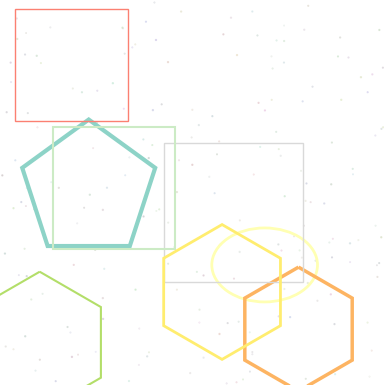[{"shape": "pentagon", "thickness": 3, "radius": 0.91, "center": [0.23, 0.508]}, {"shape": "oval", "thickness": 2, "radius": 0.69, "center": [0.687, 0.312]}, {"shape": "square", "thickness": 1, "radius": 0.73, "center": [0.186, 0.832]}, {"shape": "hexagon", "thickness": 2.5, "radius": 0.81, "center": [0.775, 0.145]}, {"shape": "hexagon", "thickness": 1.5, "radius": 0.92, "center": [0.103, 0.111]}, {"shape": "square", "thickness": 1, "radius": 0.9, "center": [0.607, 0.447]}, {"shape": "square", "thickness": 1.5, "radius": 0.79, "center": [0.295, 0.513]}, {"shape": "hexagon", "thickness": 2, "radius": 0.88, "center": [0.577, 0.242]}]